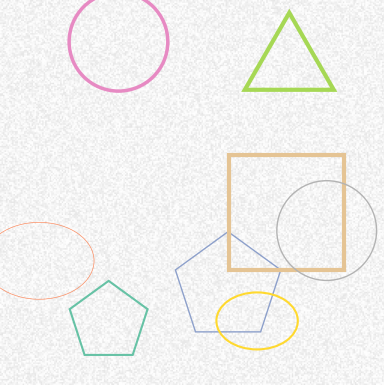[{"shape": "pentagon", "thickness": 1.5, "radius": 0.53, "center": [0.282, 0.164]}, {"shape": "oval", "thickness": 0.5, "radius": 0.71, "center": [0.102, 0.323]}, {"shape": "pentagon", "thickness": 1, "radius": 0.72, "center": [0.592, 0.254]}, {"shape": "circle", "thickness": 2.5, "radius": 0.64, "center": [0.308, 0.892]}, {"shape": "triangle", "thickness": 3, "radius": 0.67, "center": [0.751, 0.833]}, {"shape": "oval", "thickness": 1.5, "radius": 0.53, "center": [0.668, 0.166]}, {"shape": "square", "thickness": 3, "radius": 0.75, "center": [0.745, 0.449]}, {"shape": "circle", "thickness": 1, "radius": 0.65, "center": [0.849, 0.401]}]